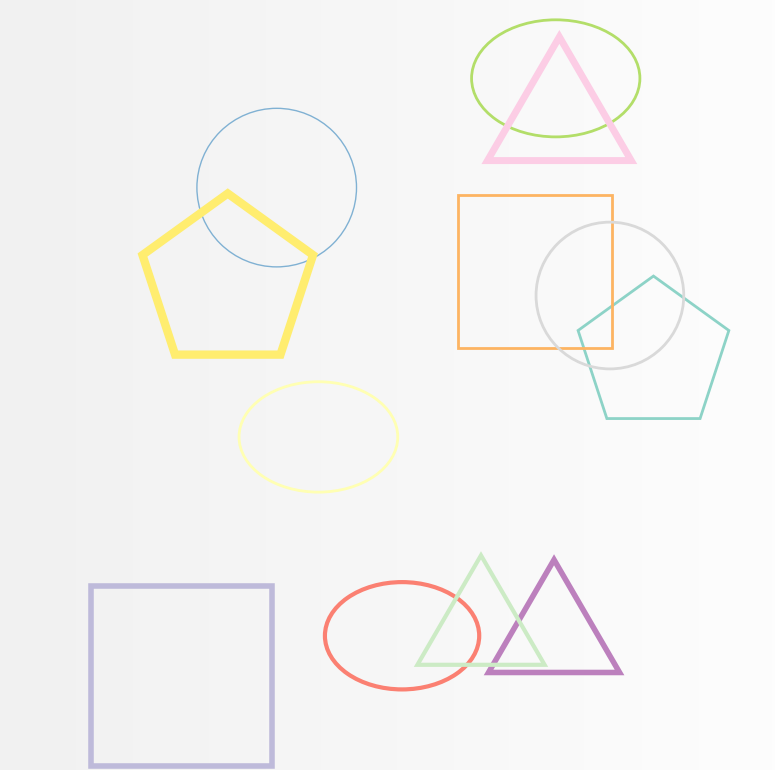[{"shape": "pentagon", "thickness": 1, "radius": 0.51, "center": [0.843, 0.539]}, {"shape": "oval", "thickness": 1, "radius": 0.51, "center": [0.411, 0.433]}, {"shape": "square", "thickness": 2, "radius": 0.59, "center": [0.234, 0.122]}, {"shape": "oval", "thickness": 1.5, "radius": 0.5, "center": [0.519, 0.174]}, {"shape": "circle", "thickness": 0.5, "radius": 0.51, "center": [0.357, 0.756]}, {"shape": "square", "thickness": 1, "radius": 0.5, "center": [0.691, 0.647]}, {"shape": "oval", "thickness": 1, "radius": 0.54, "center": [0.717, 0.898]}, {"shape": "triangle", "thickness": 2.5, "radius": 0.54, "center": [0.722, 0.845]}, {"shape": "circle", "thickness": 1, "radius": 0.48, "center": [0.787, 0.616]}, {"shape": "triangle", "thickness": 2, "radius": 0.49, "center": [0.715, 0.175]}, {"shape": "triangle", "thickness": 1.5, "radius": 0.47, "center": [0.621, 0.184]}, {"shape": "pentagon", "thickness": 3, "radius": 0.58, "center": [0.294, 0.633]}]